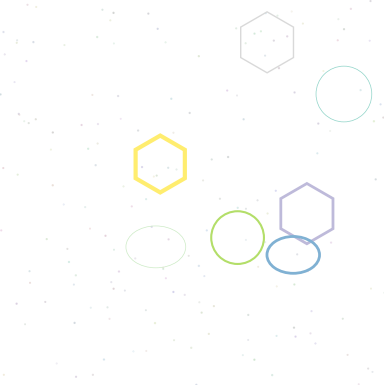[{"shape": "circle", "thickness": 0.5, "radius": 0.36, "center": [0.893, 0.756]}, {"shape": "hexagon", "thickness": 2, "radius": 0.39, "center": [0.797, 0.445]}, {"shape": "oval", "thickness": 2, "radius": 0.34, "center": [0.762, 0.338]}, {"shape": "circle", "thickness": 1.5, "radius": 0.34, "center": [0.617, 0.383]}, {"shape": "hexagon", "thickness": 1, "radius": 0.4, "center": [0.694, 0.89]}, {"shape": "oval", "thickness": 0.5, "radius": 0.39, "center": [0.405, 0.359]}, {"shape": "hexagon", "thickness": 3, "radius": 0.37, "center": [0.416, 0.574]}]